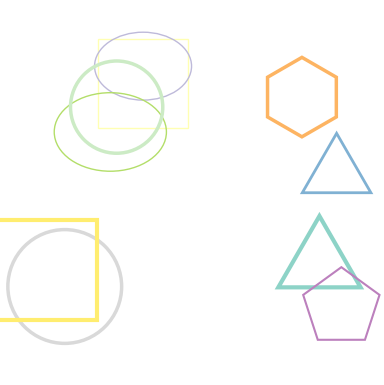[{"shape": "triangle", "thickness": 3, "radius": 0.62, "center": [0.83, 0.315]}, {"shape": "square", "thickness": 1, "radius": 0.58, "center": [0.371, 0.783]}, {"shape": "oval", "thickness": 1, "radius": 0.63, "center": [0.372, 0.828]}, {"shape": "triangle", "thickness": 2, "radius": 0.51, "center": [0.874, 0.551]}, {"shape": "hexagon", "thickness": 2.5, "radius": 0.52, "center": [0.784, 0.748]}, {"shape": "oval", "thickness": 1, "radius": 0.73, "center": [0.287, 0.657]}, {"shape": "circle", "thickness": 2.5, "radius": 0.74, "center": [0.168, 0.256]}, {"shape": "pentagon", "thickness": 1.5, "radius": 0.52, "center": [0.887, 0.202]}, {"shape": "circle", "thickness": 2.5, "radius": 0.6, "center": [0.303, 0.722]}, {"shape": "square", "thickness": 3, "radius": 0.65, "center": [0.123, 0.299]}]